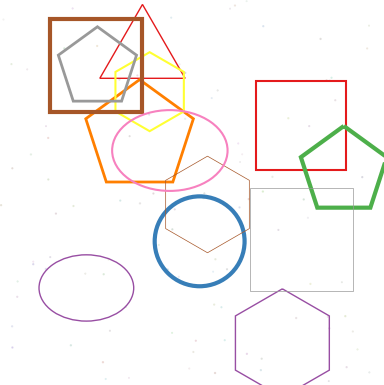[{"shape": "square", "thickness": 1.5, "radius": 0.58, "center": [0.782, 0.674]}, {"shape": "triangle", "thickness": 1, "radius": 0.64, "center": [0.37, 0.861]}, {"shape": "circle", "thickness": 3, "radius": 0.58, "center": [0.519, 0.373]}, {"shape": "pentagon", "thickness": 3, "radius": 0.59, "center": [0.893, 0.555]}, {"shape": "hexagon", "thickness": 1, "radius": 0.7, "center": [0.733, 0.109]}, {"shape": "oval", "thickness": 1, "radius": 0.61, "center": [0.224, 0.252]}, {"shape": "pentagon", "thickness": 2, "radius": 0.73, "center": [0.363, 0.646]}, {"shape": "hexagon", "thickness": 1.5, "radius": 0.51, "center": [0.389, 0.762]}, {"shape": "hexagon", "thickness": 0.5, "radius": 0.63, "center": [0.539, 0.469]}, {"shape": "square", "thickness": 3, "radius": 0.6, "center": [0.25, 0.83]}, {"shape": "oval", "thickness": 1.5, "radius": 0.75, "center": [0.441, 0.609]}, {"shape": "square", "thickness": 0.5, "radius": 0.67, "center": [0.783, 0.378]}, {"shape": "pentagon", "thickness": 2, "radius": 0.53, "center": [0.253, 0.824]}]